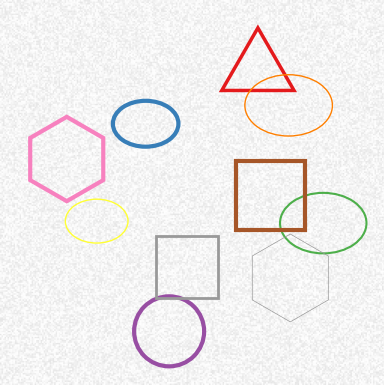[{"shape": "triangle", "thickness": 2.5, "radius": 0.54, "center": [0.67, 0.819]}, {"shape": "oval", "thickness": 3, "radius": 0.43, "center": [0.378, 0.679]}, {"shape": "oval", "thickness": 1.5, "radius": 0.56, "center": [0.84, 0.42]}, {"shape": "circle", "thickness": 3, "radius": 0.45, "center": [0.439, 0.139]}, {"shape": "oval", "thickness": 1, "radius": 0.57, "center": [0.75, 0.726]}, {"shape": "oval", "thickness": 1, "radius": 0.41, "center": [0.251, 0.426]}, {"shape": "square", "thickness": 3, "radius": 0.45, "center": [0.702, 0.491]}, {"shape": "hexagon", "thickness": 3, "radius": 0.55, "center": [0.173, 0.587]}, {"shape": "square", "thickness": 2, "radius": 0.41, "center": [0.485, 0.306]}, {"shape": "hexagon", "thickness": 0.5, "radius": 0.57, "center": [0.754, 0.278]}]